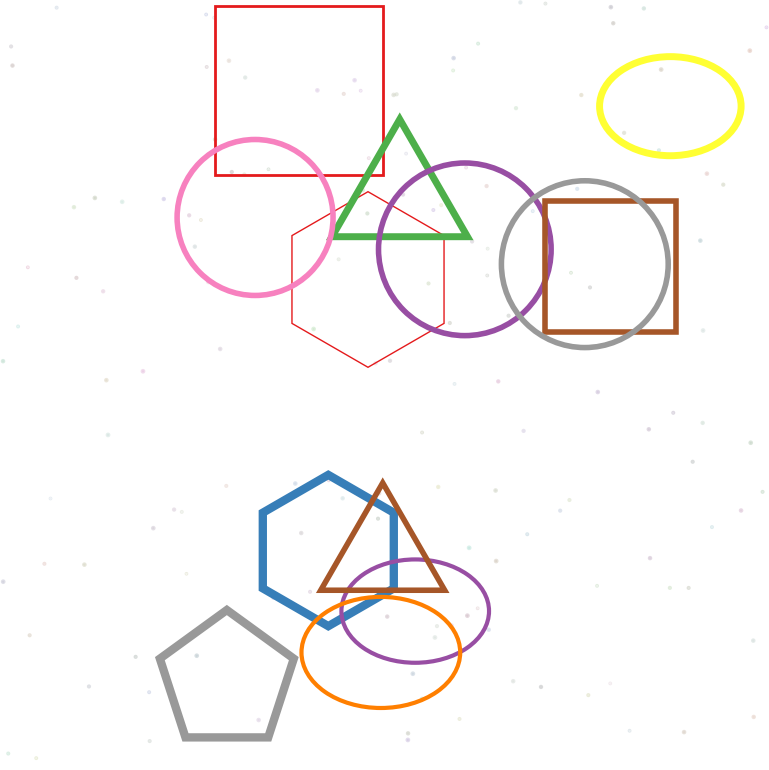[{"shape": "square", "thickness": 1, "radius": 0.55, "center": [0.388, 0.882]}, {"shape": "hexagon", "thickness": 0.5, "radius": 0.57, "center": [0.478, 0.637]}, {"shape": "hexagon", "thickness": 3, "radius": 0.49, "center": [0.426, 0.285]}, {"shape": "triangle", "thickness": 2.5, "radius": 0.51, "center": [0.519, 0.743]}, {"shape": "oval", "thickness": 1.5, "radius": 0.48, "center": [0.539, 0.206]}, {"shape": "circle", "thickness": 2, "radius": 0.56, "center": [0.604, 0.676]}, {"shape": "oval", "thickness": 1.5, "radius": 0.52, "center": [0.495, 0.153]}, {"shape": "oval", "thickness": 2.5, "radius": 0.46, "center": [0.871, 0.862]}, {"shape": "triangle", "thickness": 2, "radius": 0.46, "center": [0.497, 0.28]}, {"shape": "square", "thickness": 2, "radius": 0.42, "center": [0.793, 0.654]}, {"shape": "circle", "thickness": 2, "radius": 0.51, "center": [0.331, 0.718]}, {"shape": "pentagon", "thickness": 3, "radius": 0.46, "center": [0.295, 0.116]}, {"shape": "circle", "thickness": 2, "radius": 0.54, "center": [0.759, 0.657]}]